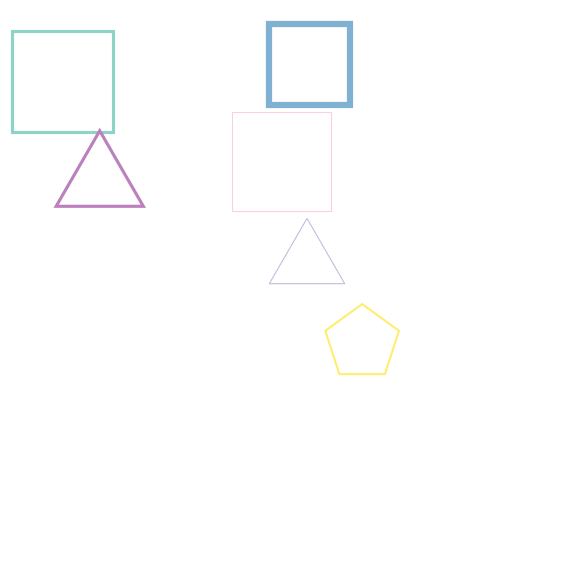[{"shape": "square", "thickness": 1.5, "radius": 0.44, "center": [0.108, 0.858]}, {"shape": "triangle", "thickness": 0.5, "radius": 0.38, "center": [0.532, 0.546]}, {"shape": "square", "thickness": 3, "radius": 0.35, "center": [0.537, 0.888]}, {"shape": "square", "thickness": 0.5, "radius": 0.43, "center": [0.488, 0.719]}, {"shape": "triangle", "thickness": 1.5, "radius": 0.44, "center": [0.173, 0.686]}, {"shape": "pentagon", "thickness": 1, "radius": 0.34, "center": [0.627, 0.406]}]